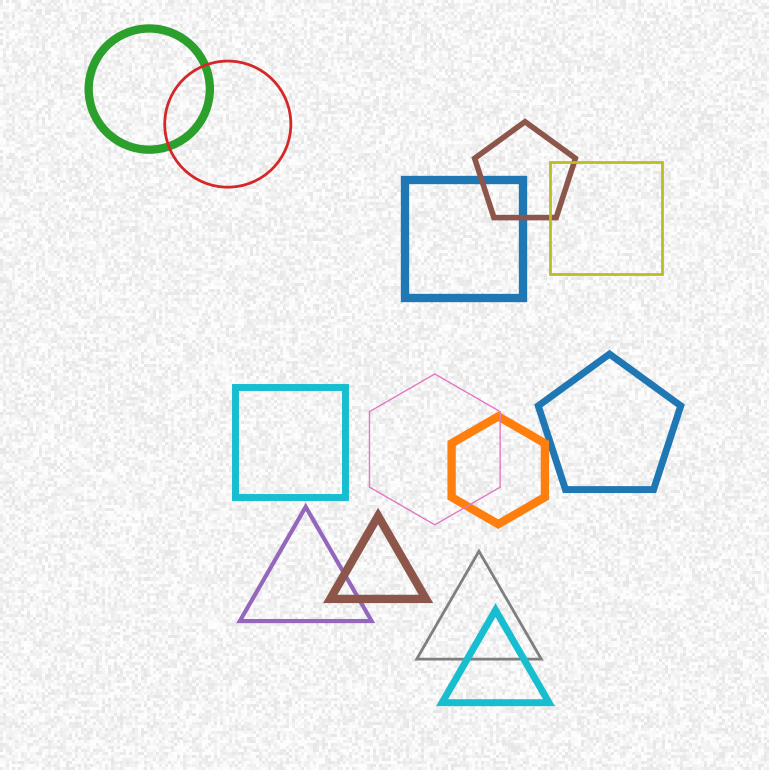[{"shape": "square", "thickness": 3, "radius": 0.38, "center": [0.603, 0.69]}, {"shape": "pentagon", "thickness": 2.5, "radius": 0.49, "center": [0.792, 0.443]}, {"shape": "hexagon", "thickness": 3, "radius": 0.35, "center": [0.647, 0.389]}, {"shape": "circle", "thickness": 3, "radius": 0.39, "center": [0.194, 0.884]}, {"shape": "circle", "thickness": 1, "radius": 0.41, "center": [0.296, 0.839]}, {"shape": "triangle", "thickness": 1.5, "radius": 0.49, "center": [0.397, 0.243]}, {"shape": "triangle", "thickness": 3, "radius": 0.36, "center": [0.491, 0.258]}, {"shape": "pentagon", "thickness": 2, "radius": 0.34, "center": [0.682, 0.773]}, {"shape": "hexagon", "thickness": 0.5, "radius": 0.49, "center": [0.565, 0.416]}, {"shape": "triangle", "thickness": 1, "radius": 0.47, "center": [0.622, 0.191]}, {"shape": "square", "thickness": 1, "radius": 0.37, "center": [0.787, 0.717]}, {"shape": "triangle", "thickness": 2.5, "radius": 0.4, "center": [0.644, 0.127]}, {"shape": "square", "thickness": 2.5, "radius": 0.36, "center": [0.377, 0.426]}]